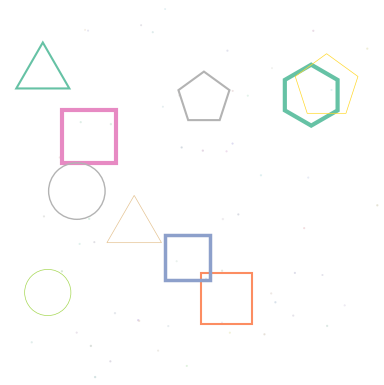[{"shape": "triangle", "thickness": 1.5, "radius": 0.4, "center": [0.111, 0.81]}, {"shape": "hexagon", "thickness": 3, "radius": 0.4, "center": [0.808, 0.753]}, {"shape": "square", "thickness": 1.5, "radius": 0.33, "center": [0.588, 0.224]}, {"shape": "square", "thickness": 2.5, "radius": 0.29, "center": [0.487, 0.332]}, {"shape": "square", "thickness": 3, "radius": 0.35, "center": [0.231, 0.645]}, {"shape": "circle", "thickness": 0.5, "radius": 0.3, "center": [0.124, 0.24]}, {"shape": "pentagon", "thickness": 0.5, "radius": 0.43, "center": [0.848, 0.775]}, {"shape": "triangle", "thickness": 0.5, "radius": 0.41, "center": [0.349, 0.411]}, {"shape": "circle", "thickness": 1, "radius": 0.37, "center": [0.2, 0.504]}, {"shape": "pentagon", "thickness": 1.5, "radius": 0.35, "center": [0.53, 0.744]}]